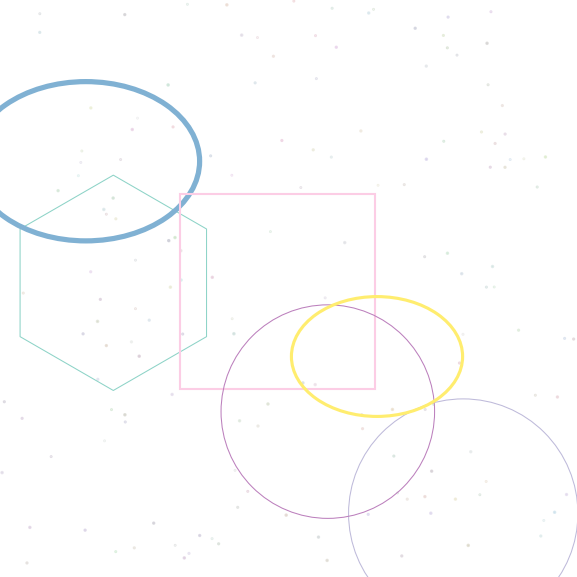[{"shape": "hexagon", "thickness": 0.5, "radius": 0.93, "center": [0.196, 0.509]}, {"shape": "circle", "thickness": 0.5, "radius": 0.99, "center": [0.802, 0.11]}, {"shape": "oval", "thickness": 2.5, "radius": 0.98, "center": [0.149, 0.72]}, {"shape": "square", "thickness": 1, "radius": 0.84, "center": [0.48, 0.494]}, {"shape": "circle", "thickness": 0.5, "radius": 0.92, "center": [0.568, 0.286]}, {"shape": "oval", "thickness": 1.5, "radius": 0.74, "center": [0.653, 0.382]}]